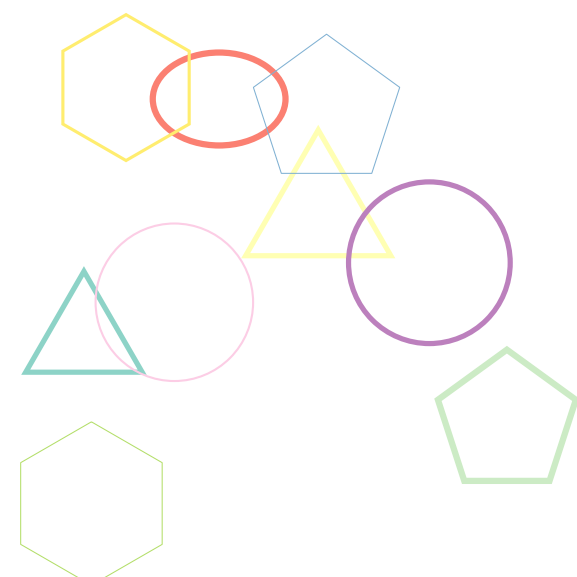[{"shape": "triangle", "thickness": 2.5, "radius": 0.58, "center": [0.145, 0.413]}, {"shape": "triangle", "thickness": 2.5, "radius": 0.73, "center": [0.551, 0.629]}, {"shape": "oval", "thickness": 3, "radius": 0.57, "center": [0.379, 0.828]}, {"shape": "pentagon", "thickness": 0.5, "radius": 0.67, "center": [0.565, 0.807]}, {"shape": "hexagon", "thickness": 0.5, "radius": 0.71, "center": [0.158, 0.127]}, {"shape": "circle", "thickness": 1, "radius": 0.68, "center": [0.302, 0.476]}, {"shape": "circle", "thickness": 2.5, "radius": 0.7, "center": [0.744, 0.544]}, {"shape": "pentagon", "thickness": 3, "radius": 0.63, "center": [0.878, 0.268]}, {"shape": "hexagon", "thickness": 1.5, "radius": 0.63, "center": [0.218, 0.847]}]